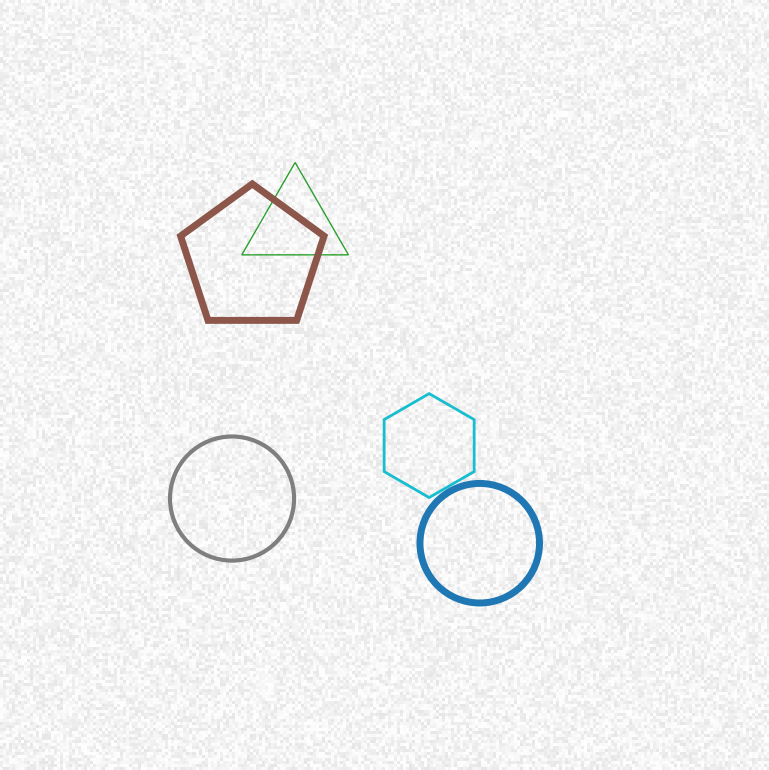[{"shape": "circle", "thickness": 2.5, "radius": 0.39, "center": [0.623, 0.295]}, {"shape": "triangle", "thickness": 0.5, "radius": 0.4, "center": [0.383, 0.709]}, {"shape": "pentagon", "thickness": 2.5, "radius": 0.49, "center": [0.328, 0.663]}, {"shape": "circle", "thickness": 1.5, "radius": 0.4, "center": [0.301, 0.353]}, {"shape": "hexagon", "thickness": 1, "radius": 0.34, "center": [0.557, 0.421]}]